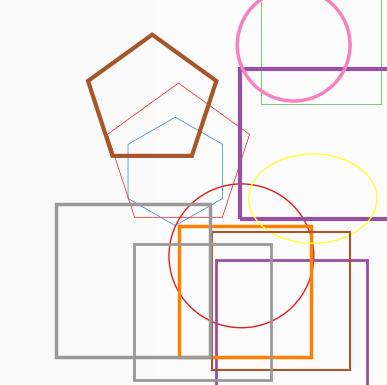[{"shape": "circle", "thickness": 1, "radius": 0.93, "center": [0.623, 0.336]}, {"shape": "pentagon", "thickness": 0.5, "radius": 0.96, "center": [0.461, 0.592]}, {"shape": "hexagon", "thickness": 0.5, "radius": 0.7, "center": [0.452, 0.555]}, {"shape": "square", "thickness": 0.5, "radius": 0.77, "center": [0.828, 0.883]}, {"shape": "square", "thickness": 3, "radius": 0.97, "center": [0.815, 0.625]}, {"shape": "square", "thickness": 2, "radius": 0.97, "center": [0.753, 0.13]}, {"shape": "square", "thickness": 2.5, "radius": 0.85, "center": [0.632, 0.243]}, {"shape": "oval", "thickness": 1, "radius": 0.83, "center": [0.807, 0.484]}, {"shape": "pentagon", "thickness": 3, "radius": 0.87, "center": [0.393, 0.736]}, {"shape": "square", "thickness": 1.5, "radius": 0.89, "center": [0.725, 0.218]}, {"shape": "circle", "thickness": 2.5, "radius": 0.73, "center": [0.758, 0.883]}, {"shape": "square", "thickness": 2.5, "radius": 0.99, "center": [0.343, 0.271]}, {"shape": "square", "thickness": 2, "radius": 0.88, "center": [0.522, 0.19]}]